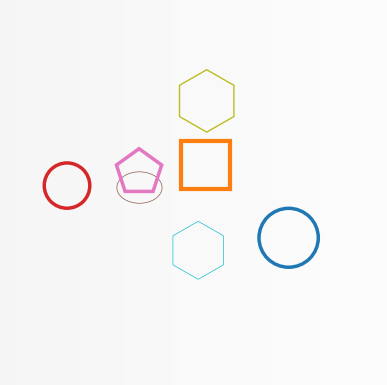[{"shape": "circle", "thickness": 2.5, "radius": 0.38, "center": [0.745, 0.382]}, {"shape": "square", "thickness": 3, "radius": 0.32, "center": [0.53, 0.571]}, {"shape": "circle", "thickness": 2.5, "radius": 0.29, "center": [0.173, 0.518]}, {"shape": "oval", "thickness": 0.5, "radius": 0.29, "center": [0.36, 0.513]}, {"shape": "pentagon", "thickness": 2.5, "radius": 0.31, "center": [0.359, 0.552]}, {"shape": "hexagon", "thickness": 1, "radius": 0.41, "center": [0.533, 0.738]}, {"shape": "hexagon", "thickness": 0.5, "radius": 0.38, "center": [0.511, 0.35]}]